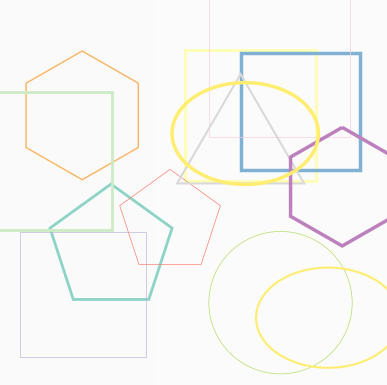[{"shape": "pentagon", "thickness": 2, "radius": 0.83, "center": [0.287, 0.356]}, {"shape": "square", "thickness": 2, "radius": 0.85, "center": [0.647, 0.7]}, {"shape": "square", "thickness": 0.5, "radius": 0.82, "center": [0.215, 0.235]}, {"shape": "pentagon", "thickness": 0.5, "radius": 0.68, "center": [0.439, 0.424]}, {"shape": "square", "thickness": 2.5, "radius": 0.76, "center": [0.776, 0.71]}, {"shape": "hexagon", "thickness": 1, "radius": 0.84, "center": [0.212, 0.7]}, {"shape": "circle", "thickness": 0.5, "radius": 0.92, "center": [0.724, 0.214]}, {"shape": "square", "thickness": 0.5, "radius": 0.91, "center": [0.722, 0.825]}, {"shape": "triangle", "thickness": 1.5, "radius": 0.95, "center": [0.621, 0.618]}, {"shape": "hexagon", "thickness": 2.5, "radius": 0.77, "center": [0.883, 0.515]}, {"shape": "square", "thickness": 2, "radius": 0.89, "center": [0.11, 0.582]}, {"shape": "oval", "thickness": 1.5, "radius": 0.93, "center": [0.847, 0.175]}, {"shape": "oval", "thickness": 2.5, "radius": 0.94, "center": [0.633, 0.653]}]